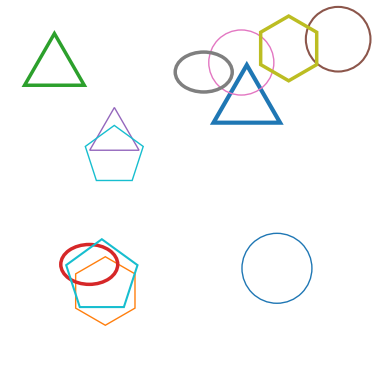[{"shape": "circle", "thickness": 1, "radius": 0.45, "center": [0.719, 0.303]}, {"shape": "triangle", "thickness": 3, "radius": 0.5, "center": [0.641, 0.731]}, {"shape": "hexagon", "thickness": 1, "radius": 0.44, "center": [0.274, 0.244]}, {"shape": "triangle", "thickness": 2.5, "radius": 0.45, "center": [0.141, 0.823]}, {"shape": "oval", "thickness": 2.5, "radius": 0.37, "center": [0.232, 0.313]}, {"shape": "triangle", "thickness": 1, "radius": 0.37, "center": [0.297, 0.647]}, {"shape": "circle", "thickness": 1.5, "radius": 0.42, "center": [0.878, 0.898]}, {"shape": "circle", "thickness": 1, "radius": 0.42, "center": [0.627, 0.838]}, {"shape": "oval", "thickness": 2.5, "radius": 0.37, "center": [0.529, 0.813]}, {"shape": "hexagon", "thickness": 2.5, "radius": 0.42, "center": [0.75, 0.874]}, {"shape": "pentagon", "thickness": 1, "radius": 0.4, "center": [0.297, 0.595]}, {"shape": "pentagon", "thickness": 1.5, "radius": 0.49, "center": [0.265, 0.281]}]